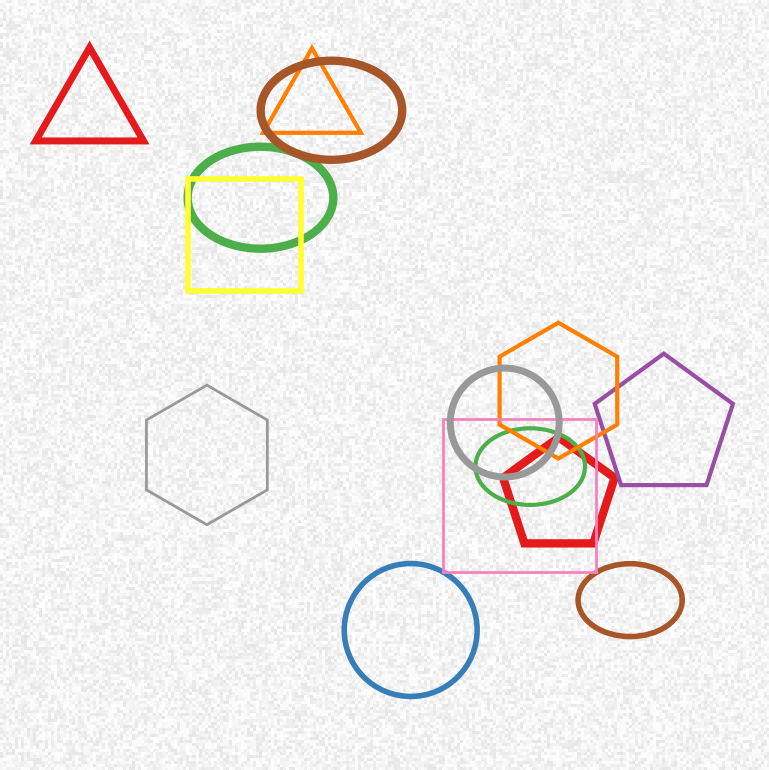[{"shape": "pentagon", "thickness": 3, "radius": 0.38, "center": [0.726, 0.356]}, {"shape": "triangle", "thickness": 2.5, "radius": 0.4, "center": [0.116, 0.857]}, {"shape": "circle", "thickness": 2, "radius": 0.43, "center": [0.533, 0.182]}, {"shape": "oval", "thickness": 1.5, "radius": 0.36, "center": [0.689, 0.394]}, {"shape": "oval", "thickness": 3, "radius": 0.47, "center": [0.338, 0.743]}, {"shape": "pentagon", "thickness": 1.5, "radius": 0.47, "center": [0.862, 0.446]}, {"shape": "hexagon", "thickness": 1.5, "radius": 0.44, "center": [0.725, 0.493]}, {"shape": "triangle", "thickness": 1.5, "radius": 0.37, "center": [0.405, 0.864]}, {"shape": "square", "thickness": 2, "radius": 0.36, "center": [0.318, 0.695]}, {"shape": "oval", "thickness": 3, "radius": 0.46, "center": [0.43, 0.857]}, {"shape": "oval", "thickness": 2, "radius": 0.34, "center": [0.818, 0.221]}, {"shape": "square", "thickness": 1, "radius": 0.5, "center": [0.675, 0.356]}, {"shape": "circle", "thickness": 2.5, "radius": 0.35, "center": [0.655, 0.451]}, {"shape": "hexagon", "thickness": 1, "radius": 0.45, "center": [0.269, 0.409]}]